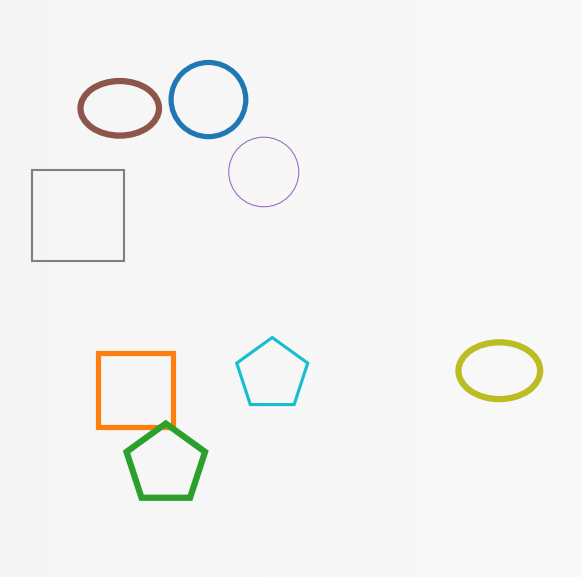[{"shape": "circle", "thickness": 2.5, "radius": 0.32, "center": [0.359, 0.827]}, {"shape": "square", "thickness": 2.5, "radius": 0.32, "center": [0.233, 0.323]}, {"shape": "pentagon", "thickness": 3, "radius": 0.36, "center": [0.285, 0.195]}, {"shape": "circle", "thickness": 0.5, "radius": 0.3, "center": [0.454, 0.701]}, {"shape": "oval", "thickness": 3, "radius": 0.34, "center": [0.206, 0.812]}, {"shape": "square", "thickness": 1, "radius": 0.4, "center": [0.134, 0.626]}, {"shape": "oval", "thickness": 3, "radius": 0.35, "center": [0.859, 0.357]}, {"shape": "pentagon", "thickness": 1.5, "radius": 0.32, "center": [0.468, 0.351]}]